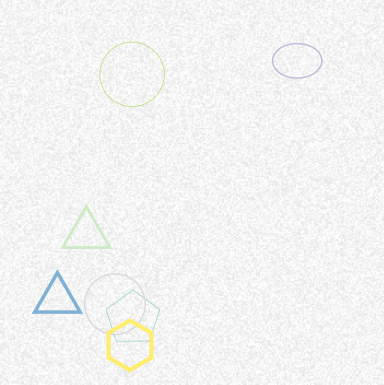[{"shape": "pentagon", "thickness": 0.5, "radius": 0.37, "center": [0.345, 0.174]}, {"shape": "oval", "thickness": 1, "radius": 0.32, "center": [0.772, 0.842]}, {"shape": "triangle", "thickness": 2.5, "radius": 0.34, "center": [0.149, 0.224]}, {"shape": "circle", "thickness": 0.5, "radius": 0.42, "center": [0.343, 0.807]}, {"shape": "circle", "thickness": 1, "radius": 0.39, "center": [0.299, 0.21]}, {"shape": "triangle", "thickness": 2, "radius": 0.35, "center": [0.224, 0.392]}, {"shape": "hexagon", "thickness": 3, "radius": 0.32, "center": [0.338, 0.103]}]